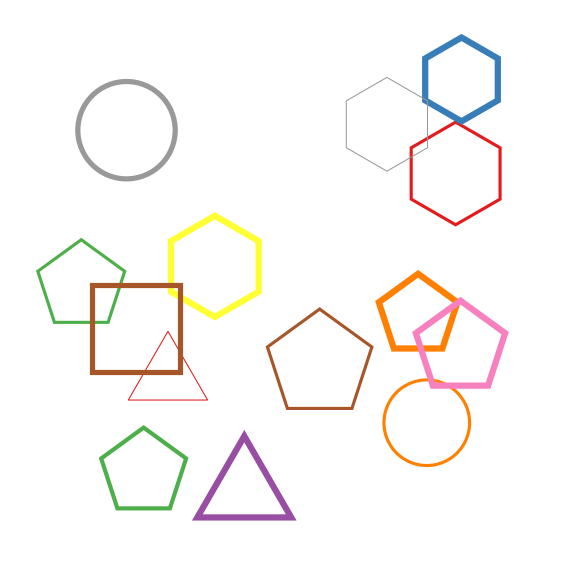[{"shape": "hexagon", "thickness": 1.5, "radius": 0.44, "center": [0.789, 0.699]}, {"shape": "triangle", "thickness": 0.5, "radius": 0.4, "center": [0.291, 0.346]}, {"shape": "hexagon", "thickness": 3, "radius": 0.36, "center": [0.799, 0.862]}, {"shape": "pentagon", "thickness": 2, "radius": 0.39, "center": [0.249, 0.181]}, {"shape": "pentagon", "thickness": 1.5, "radius": 0.4, "center": [0.141, 0.505]}, {"shape": "triangle", "thickness": 3, "radius": 0.47, "center": [0.423, 0.15]}, {"shape": "circle", "thickness": 1.5, "radius": 0.37, "center": [0.739, 0.267]}, {"shape": "pentagon", "thickness": 3, "radius": 0.36, "center": [0.724, 0.454]}, {"shape": "hexagon", "thickness": 3, "radius": 0.44, "center": [0.372, 0.538]}, {"shape": "square", "thickness": 2.5, "radius": 0.38, "center": [0.236, 0.43]}, {"shape": "pentagon", "thickness": 1.5, "radius": 0.48, "center": [0.554, 0.369]}, {"shape": "pentagon", "thickness": 3, "radius": 0.41, "center": [0.797, 0.397]}, {"shape": "circle", "thickness": 2.5, "radius": 0.42, "center": [0.219, 0.774]}, {"shape": "hexagon", "thickness": 0.5, "radius": 0.41, "center": [0.67, 0.784]}]